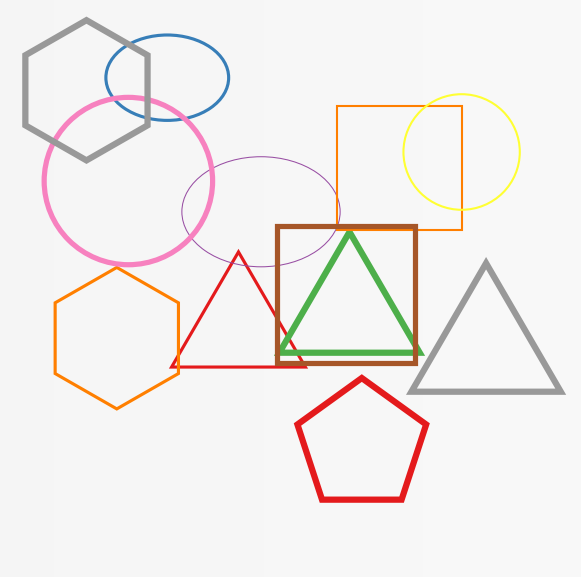[{"shape": "triangle", "thickness": 1.5, "radius": 0.66, "center": [0.41, 0.43]}, {"shape": "pentagon", "thickness": 3, "radius": 0.58, "center": [0.622, 0.228]}, {"shape": "oval", "thickness": 1.5, "radius": 0.53, "center": [0.288, 0.865]}, {"shape": "triangle", "thickness": 3, "radius": 0.7, "center": [0.601, 0.458]}, {"shape": "oval", "thickness": 0.5, "radius": 0.68, "center": [0.449, 0.632]}, {"shape": "square", "thickness": 1, "radius": 0.54, "center": [0.688, 0.708]}, {"shape": "hexagon", "thickness": 1.5, "radius": 0.61, "center": [0.201, 0.414]}, {"shape": "circle", "thickness": 1, "radius": 0.5, "center": [0.794, 0.736]}, {"shape": "square", "thickness": 2.5, "radius": 0.59, "center": [0.595, 0.489]}, {"shape": "circle", "thickness": 2.5, "radius": 0.72, "center": [0.221, 0.686]}, {"shape": "triangle", "thickness": 3, "radius": 0.74, "center": [0.836, 0.395]}, {"shape": "hexagon", "thickness": 3, "radius": 0.61, "center": [0.149, 0.843]}]